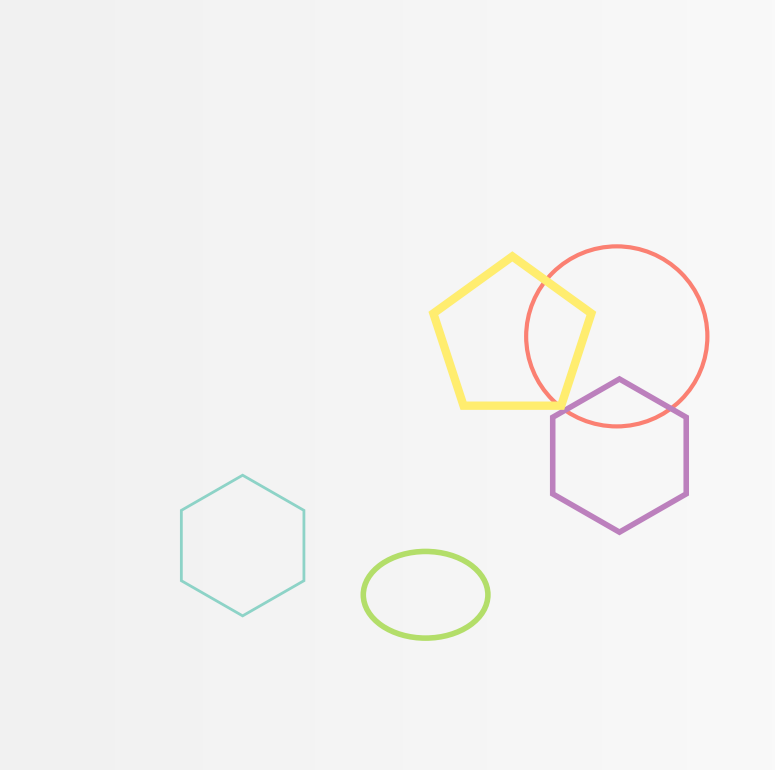[{"shape": "hexagon", "thickness": 1, "radius": 0.46, "center": [0.313, 0.292]}, {"shape": "circle", "thickness": 1.5, "radius": 0.58, "center": [0.796, 0.563]}, {"shape": "oval", "thickness": 2, "radius": 0.4, "center": [0.549, 0.228]}, {"shape": "hexagon", "thickness": 2, "radius": 0.5, "center": [0.799, 0.408]}, {"shape": "pentagon", "thickness": 3, "radius": 0.54, "center": [0.661, 0.56]}]